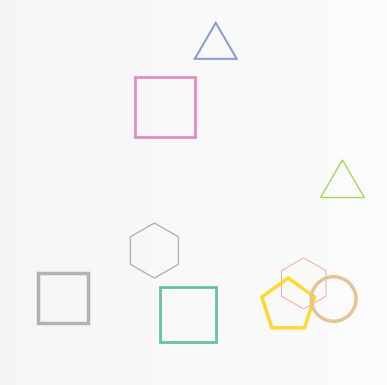[{"shape": "square", "thickness": 2, "radius": 0.36, "center": [0.486, 0.183]}, {"shape": "hexagon", "thickness": 0.5, "radius": 0.33, "center": [0.784, 0.264]}, {"shape": "triangle", "thickness": 1.5, "radius": 0.31, "center": [0.557, 0.878]}, {"shape": "square", "thickness": 2, "radius": 0.39, "center": [0.425, 0.721]}, {"shape": "triangle", "thickness": 1, "radius": 0.33, "center": [0.884, 0.519]}, {"shape": "pentagon", "thickness": 2.5, "radius": 0.36, "center": [0.744, 0.206]}, {"shape": "circle", "thickness": 2.5, "radius": 0.29, "center": [0.861, 0.223]}, {"shape": "square", "thickness": 2.5, "radius": 0.33, "center": [0.163, 0.227]}, {"shape": "hexagon", "thickness": 1, "radius": 0.36, "center": [0.399, 0.349]}]